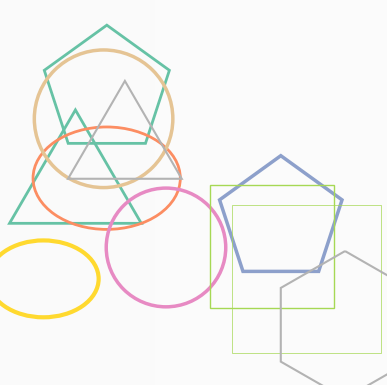[{"shape": "pentagon", "thickness": 2, "radius": 0.85, "center": [0.276, 0.765]}, {"shape": "triangle", "thickness": 2, "radius": 0.98, "center": [0.195, 0.518]}, {"shape": "oval", "thickness": 2, "radius": 0.95, "center": [0.275, 0.537]}, {"shape": "pentagon", "thickness": 2.5, "radius": 0.83, "center": [0.725, 0.429]}, {"shape": "circle", "thickness": 2.5, "radius": 0.77, "center": [0.428, 0.357]}, {"shape": "square", "thickness": 0.5, "radius": 0.96, "center": [0.792, 0.276]}, {"shape": "square", "thickness": 1, "radius": 0.8, "center": [0.702, 0.36]}, {"shape": "oval", "thickness": 3, "radius": 0.71, "center": [0.112, 0.276]}, {"shape": "circle", "thickness": 2.5, "radius": 0.89, "center": [0.267, 0.692]}, {"shape": "hexagon", "thickness": 1.5, "radius": 0.96, "center": [0.89, 0.156]}, {"shape": "triangle", "thickness": 1.5, "radius": 0.85, "center": [0.322, 0.62]}]